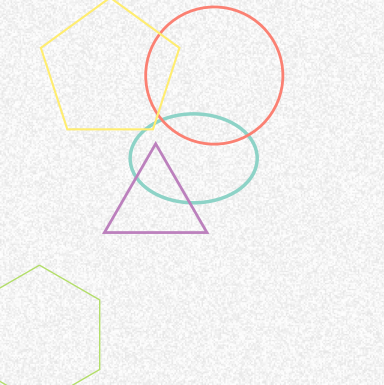[{"shape": "oval", "thickness": 2.5, "radius": 0.83, "center": [0.503, 0.589]}, {"shape": "circle", "thickness": 2, "radius": 0.89, "center": [0.557, 0.804]}, {"shape": "hexagon", "thickness": 1, "radius": 0.9, "center": [0.103, 0.131]}, {"shape": "triangle", "thickness": 2, "radius": 0.77, "center": [0.404, 0.473]}, {"shape": "pentagon", "thickness": 1.5, "radius": 0.95, "center": [0.286, 0.817]}]